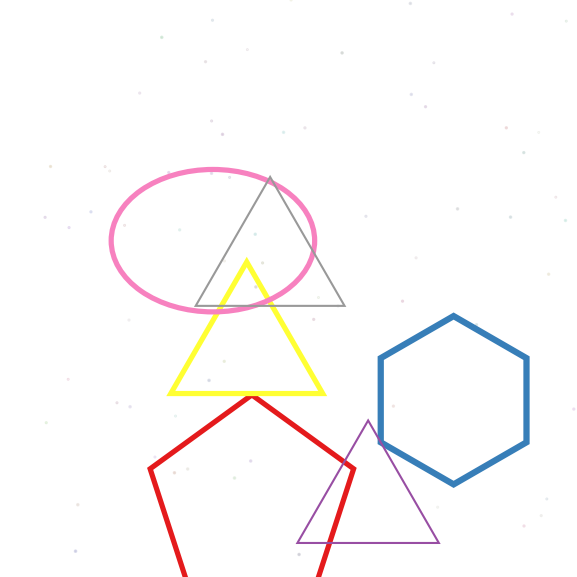[{"shape": "pentagon", "thickness": 2.5, "radius": 0.93, "center": [0.436, 0.13]}, {"shape": "hexagon", "thickness": 3, "radius": 0.73, "center": [0.785, 0.306]}, {"shape": "triangle", "thickness": 1, "radius": 0.71, "center": [0.637, 0.13]}, {"shape": "triangle", "thickness": 2.5, "radius": 0.76, "center": [0.427, 0.394]}, {"shape": "oval", "thickness": 2.5, "radius": 0.88, "center": [0.369, 0.582]}, {"shape": "triangle", "thickness": 1, "radius": 0.74, "center": [0.468, 0.544]}]